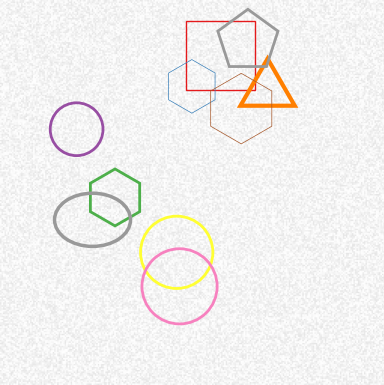[{"shape": "square", "thickness": 1, "radius": 0.45, "center": [0.573, 0.857]}, {"shape": "hexagon", "thickness": 0.5, "radius": 0.35, "center": [0.498, 0.776]}, {"shape": "hexagon", "thickness": 2, "radius": 0.37, "center": [0.299, 0.487]}, {"shape": "circle", "thickness": 2, "radius": 0.34, "center": [0.199, 0.664]}, {"shape": "triangle", "thickness": 3, "radius": 0.41, "center": [0.695, 0.766]}, {"shape": "circle", "thickness": 2, "radius": 0.47, "center": [0.459, 0.345]}, {"shape": "hexagon", "thickness": 0.5, "radius": 0.46, "center": [0.627, 0.718]}, {"shape": "circle", "thickness": 2, "radius": 0.49, "center": [0.466, 0.256]}, {"shape": "oval", "thickness": 2.5, "radius": 0.49, "center": [0.24, 0.429]}, {"shape": "pentagon", "thickness": 2, "radius": 0.41, "center": [0.644, 0.894]}]